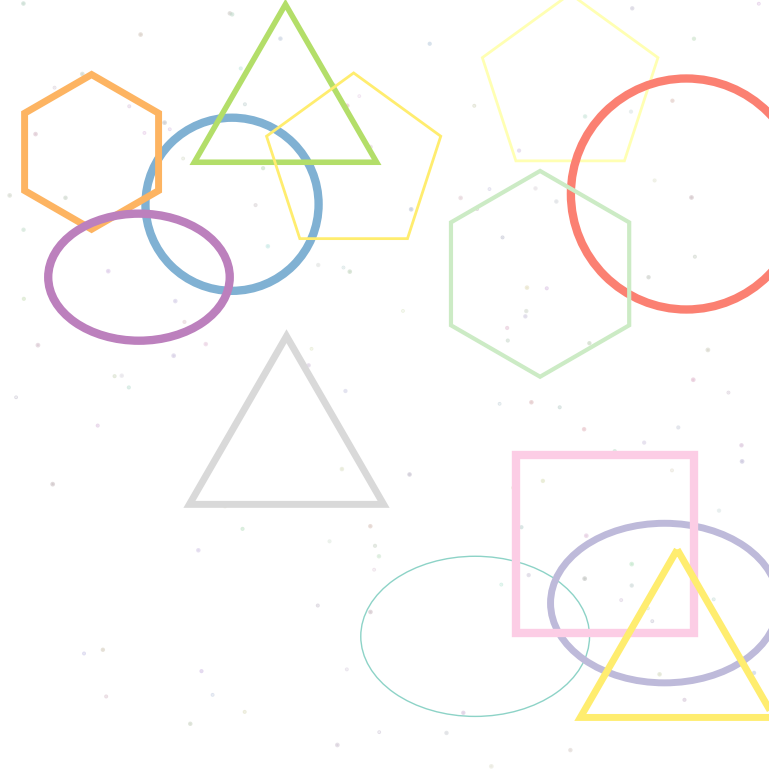[{"shape": "oval", "thickness": 0.5, "radius": 0.74, "center": [0.617, 0.174]}, {"shape": "pentagon", "thickness": 1, "radius": 0.6, "center": [0.74, 0.888]}, {"shape": "oval", "thickness": 2.5, "radius": 0.74, "center": [0.863, 0.217]}, {"shape": "circle", "thickness": 3, "radius": 0.75, "center": [0.891, 0.748]}, {"shape": "circle", "thickness": 3, "radius": 0.56, "center": [0.301, 0.735]}, {"shape": "hexagon", "thickness": 2.5, "radius": 0.5, "center": [0.119, 0.803]}, {"shape": "triangle", "thickness": 2, "radius": 0.68, "center": [0.371, 0.858]}, {"shape": "square", "thickness": 3, "radius": 0.58, "center": [0.786, 0.293]}, {"shape": "triangle", "thickness": 2.5, "radius": 0.73, "center": [0.372, 0.418]}, {"shape": "oval", "thickness": 3, "radius": 0.59, "center": [0.18, 0.64]}, {"shape": "hexagon", "thickness": 1.5, "radius": 0.67, "center": [0.701, 0.644]}, {"shape": "pentagon", "thickness": 1, "radius": 0.59, "center": [0.459, 0.786]}, {"shape": "triangle", "thickness": 2.5, "radius": 0.73, "center": [0.88, 0.141]}]